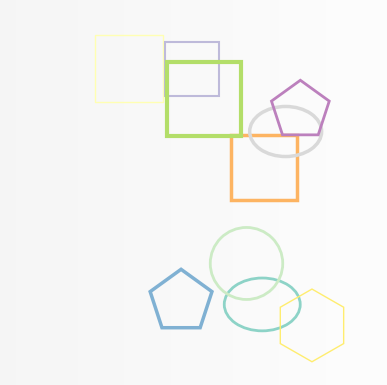[{"shape": "oval", "thickness": 2, "radius": 0.49, "center": [0.677, 0.209]}, {"shape": "square", "thickness": 1, "radius": 0.44, "center": [0.333, 0.822]}, {"shape": "square", "thickness": 1.5, "radius": 0.35, "center": [0.495, 0.821]}, {"shape": "pentagon", "thickness": 2.5, "radius": 0.42, "center": [0.467, 0.217]}, {"shape": "square", "thickness": 2.5, "radius": 0.42, "center": [0.681, 0.566]}, {"shape": "square", "thickness": 3, "radius": 0.48, "center": [0.526, 0.743]}, {"shape": "oval", "thickness": 2.5, "radius": 0.46, "center": [0.737, 0.658]}, {"shape": "pentagon", "thickness": 2, "radius": 0.39, "center": [0.775, 0.713]}, {"shape": "circle", "thickness": 2, "radius": 0.47, "center": [0.636, 0.316]}, {"shape": "hexagon", "thickness": 1, "radius": 0.47, "center": [0.805, 0.155]}]